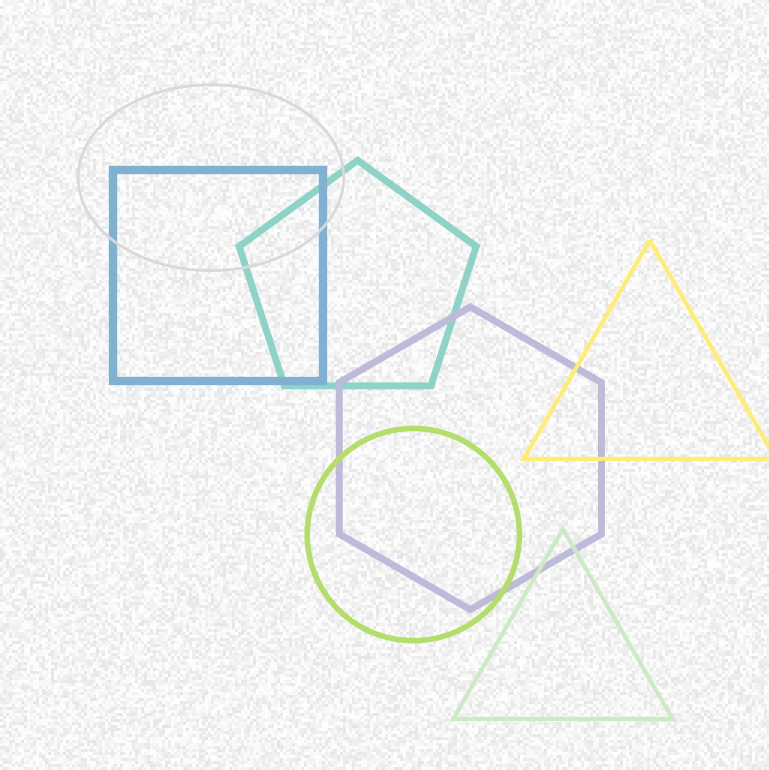[{"shape": "pentagon", "thickness": 2.5, "radius": 0.81, "center": [0.464, 0.63]}, {"shape": "hexagon", "thickness": 2.5, "radius": 0.98, "center": [0.611, 0.405]}, {"shape": "square", "thickness": 3, "radius": 0.68, "center": [0.283, 0.642]}, {"shape": "circle", "thickness": 2, "radius": 0.69, "center": [0.537, 0.306]}, {"shape": "oval", "thickness": 1, "radius": 0.86, "center": [0.274, 0.769]}, {"shape": "triangle", "thickness": 1.5, "radius": 0.82, "center": [0.731, 0.149]}, {"shape": "triangle", "thickness": 1.5, "radius": 0.95, "center": [0.844, 0.499]}]